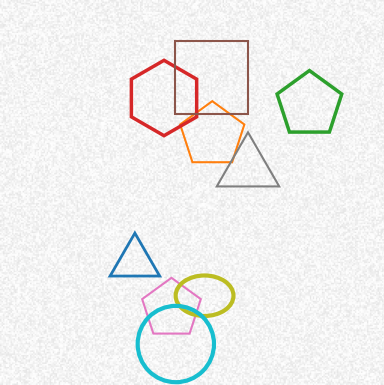[{"shape": "triangle", "thickness": 2, "radius": 0.37, "center": [0.35, 0.32]}, {"shape": "pentagon", "thickness": 1.5, "radius": 0.44, "center": [0.551, 0.65]}, {"shape": "pentagon", "thickness": 2.5, "radius": 0.44, "center": [0.804, 0.728]}, {"shape": "hexagon", "thickness": 2.5, "radius": 0.49, "center": [0.426, 0.745]}, {"shape": "square", "thickness": 1.5, "radius": 0.48, "center": [0.549, 0.798]}, {"shape": "pentagon", "thickness": 1.5, "radius": 0.4, "center": [0.445, 0.198]}, {"shape": "triangle", "thickness": 1.5, "radius": 0.47, "center": [0.644, 0.563]}, {"shape": "oval", "thickness": 3, "radius": 0.38, "center": [0.531, 0.232]}, {"shape": "circle", "thickness": 3, "radius": 0.5, "center": [0.457, 0.106]}]